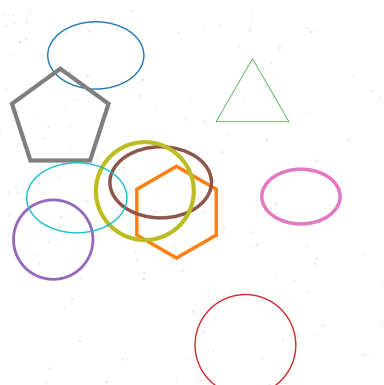[{"shape": "oval", "thickness": 1, "radius": 0.62, "center": [0.249, 0.856]}, {"shape": "hexagon", "thickness": 2.5, "radius": 0.6, "center": [0.459, 0.449]}, {"shape": "triangle", "thickness": 0.5, "radius": 0.55, "center": [0.656, 0.738]}, {"shape": "circle", "thickness": 1, "radius": 0.65, "center": [0.637, 0.104]}, {"shape": "circle", "thickness": 2, "radius": 0.52, "center": [0.138, 0.378]}, {"shape": "oval", "thickness": 2.5, "radius": 0.66, "center": [0.417, 0.526]}, {"shape": "oval", "thickness": 2.5, "radius": 0.51, "center": [0.782, 0.489]}, {"shape": "pentagon", "thickness": 3, "radius": 0.66, "center": [0.157, 0.69]}, {"shape": "circle", "thickness": 3, "radius": 0.64, "center": [0.376, 0.504]}, {"shape": "oval", "thickness": 1, "radius": 0.65, "center": [0.2, 0.486]}]